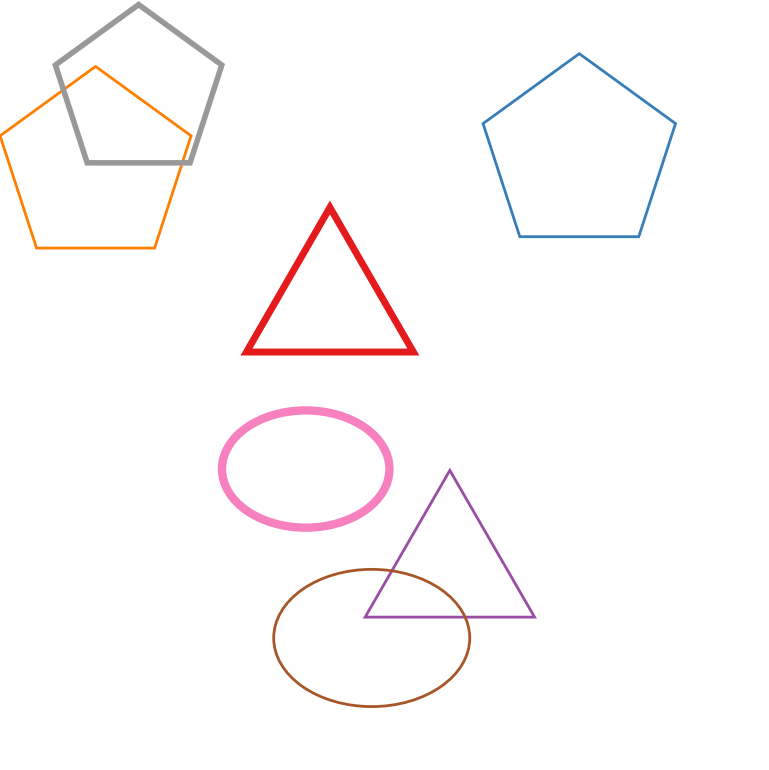[{"shape": "triangle", "thickness": 2.5, "radius": 0.63, "center": [0.428, 0.605]}, {"shape": "pentagon", "thickness": 1, "radius": 0.66, "center": [0.752, 0.799]}, {"shape": "triangle", "thickness": 1, "radius": 0.64, "center": [0.584, 0.262]}, {"shape": "pentagon", "thickness": 1, "radius": 0.65, "center": [0.124, 0.783]}, {"shape": "oval", "thickness": 1, "radius": 0.64, "center": [0.483, 0.171]}, {"shape": "oval", "thickness": 3, "radius": 0.54, "center": [0.397, 0.391]}, {"shape": "pentagon", "thickness": 2, "radius": 0.57, "center": [0.18, 0.88]}]